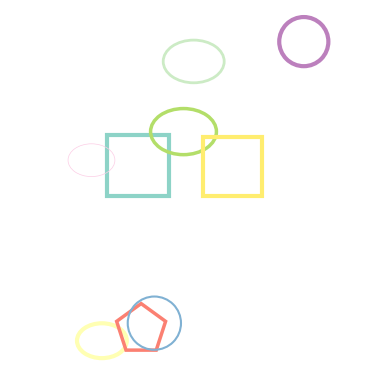[{"shape": "square", "thickness": 3, "radius": 0.4, "center": [0.359, 0.57]}, {"shape": "oval", "thickness": 3, "radius": 0.32, "center": [0.265, 0.115]}, {"shape": "pentagon", "thickness": 2.5, "radius": 0.33, "center": [0.367, 0.145]}, {"shape": "circle", "thickness": 1.5, "radius": 0.35, "center": [0.401, 0.161]}, {"shape": "oval", "thickness": 2.5, "radius": 0.43, "center": [0.477, 0.658]}, {"shape": "oval", "thickness": 0.5, "radius": 0.3, "center": [0.238, 0.584]}, {"shape": "circle", "thickness": 3, "radius": 0.32, "center": [0.789, 0.892]}, {"shape": "oval", "thickness": 2, "radius": 0.4, "center": [0.503, 0.84]}, {"shape": "square", "thickness": 3, "radius": 0.38, "center": [0.605, 0.568]}]